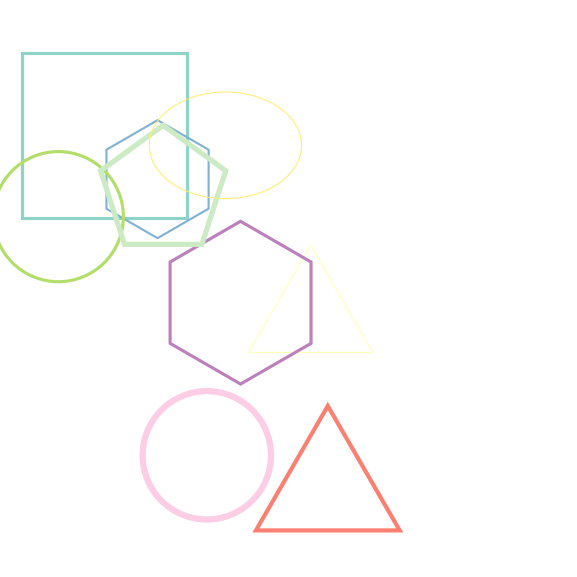[{"shape": "square", "thickness": 1.5, "radius": 0.72, "center": [0.181, 0.765]}, {"shape": "triangle", "thickness": 0.5, "radius": 0.62, "center": [0.538, 0.451]}, {"shape": "triangle", "thickness": 2, "radius": 0.72, "center": [0.568, 0.153]}, {"shape": "hexagon", "thickness": 1, "radius": 0.51, "center": [0.273, 0.689]}, {"shape": "circle", "thickness": 1.5, "radius": 0.56, "center": [0.101, 0.624]}, {"shape": "circle", "thickness": 3, "radius": 0.56, "center": [0.358, 0.211]}, {"shape": "hexagon", "thickness": 1.5, "radius": 0.7, "center": [0.417, 0.475]}, {"shape": "pentagon", "thickness": 2.5, "radius": 0.57, "center": [0.283, 0.668]}, {"shape": "oval", "thickness": 0.5, "radius": 0.66, "center": [0.39, 0.748]}]